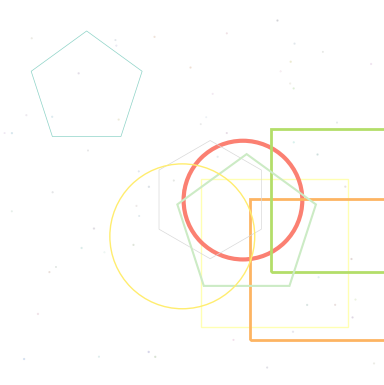[{"shape": "pentagon", "thickness": 0.5, "radius": 0.76, "center": [0.225, 0.768]}, {"shape": "square", "thickness": 1, "radius": 0.96, "center": [0.713, 0.342]}, {"shape": "circle", "thickness": 3, "radius": 0.77, "center": [0.631, 0.48]}, {"shape": "square", "thickness": 2, "radius": 0.91, "center": [0.831, 0.301]}, {"shape": "square", "thickness": 2, "radius": 0.93, "center": [0.889, 0.478]}, {"shape": "hexagon", "thickness": 0.5, "radius": 0.77, "center": [0.546, 0.481]}, {"shape": "pentagon", "thickness": 1.5, "radius": 0.95, "center": [0.641, 0.41]}, {"shape": "circle", "thickness": 1, "radius": 0.94, "center": [0.473, 0.386]}]